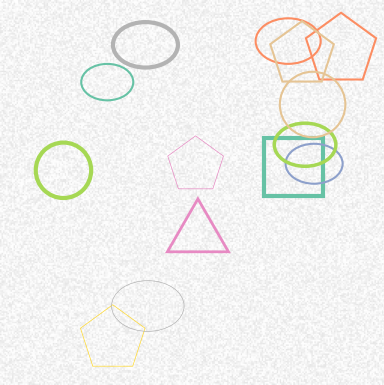[{"shape": "square", "thickness": 3, "radius": 0.38, "center": [0.763, 0.565]}, {"shape": "oval", "thickness": 1.5, "radius": 0.34, "center": [0.279, 0.787]}, {"shape": "oval", "thickness": 1.5, "radius": 0.42, "center": [0.748, 0.893]}, {"shape": "pentagon", "thickness": 1.5, "radius": 0.48, "center": [0.886, 0.871]}, {"shape": "oval", "thickness": 1.5, "radius": 0.37, "center": [0.816, 0.575]}, {"shape": "pentagon", "thickness": 0.5, "radius": 0.38, "center": [0.508, 0.571]}, {"shape": "triangle", "thickness": 2, "radius": 0.46, "center": [0.514, 0.392]}, {"shape": "oval", "thickness": 2.5, "radius": 0.4, "center": [0.792, 0.624]}, {"shape": "circle", "thickness": 3, "radius": 0.36, "center": [0.165, 0.558]}, {"shape": "pentagon", "thickness": 0.5, "radius": 0.44, "center": [0.293, 0.12]}, {"shape": "circle", "thickness": 1.5, "radius": 0.43, "center": [0.812, 0.729]}, {"shape": "pentagon", "thickness": 1.5, "radius": 0.43, "center": [0.785, 0.858]}, {"shape": "oval", "thickness": 3, "radius": 0.42, "center": [0.378, 0.884]}, {"shape": "oval", "thickness": 0.5, "radius": 0.47, "center": [0.384, 0.205]}]